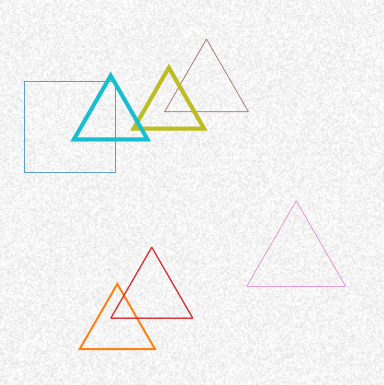[{"shape": "square", "thickness": 0.5, "radius": 0.59, "center": [0.181, 0.672]}, {"shape": "triangle", "thickness": 1.5, "radius": 0.56, "center": [0.305, 0.15]}, {"shape": "triangle", "thickness": 1, "radius": 0.61, "center": [0.394, 0.235]}, {"shape": "triangle", "thickness": 0.5, "radius": 0.63, "center": [0.536, 0.773]}, {"shape": "triangle", "thickness": 0.5, "radius": 0.74, "center": [0.769, 0.33]}, {"shape": "triangle", "thickness": 3, "radius": 0.53, "center": [0.439, 0.719]}, {"shape": "triangle", "thickness": 3, "radius": 0.55, "center": [0.288, 0.693]}]